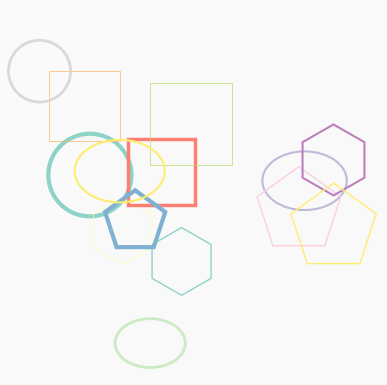[{"shape": "circle", "thickness": 3, "radius": 0.54, "center": [0.232, 0.545]}, {"shape": "hexagon", "thickness": 1, "radius": 0.44, "center": [0.469, 0.321]}, {"shape": "hexagon", "thickness": 0.5, "radius": 0.43, "center": [0.316, 0.4]}, {"shape": "oval", "thickness": 1.5, "radius": 0.54, "center": [0.786, 0.531]}, {"shape": "square", "thickness": 2.5, "radius": 0.43, "center": [0.417, 0.554]}, {"shape": "pentagon", "thickness": 3, "radius": 0.41, "center": [0.349, 0.424]}, {"shape": "square", "thickness": 0.5, "radius": 0.46, "center": [0.218, 0.725]}, {"shape": "square", "thickness": 0.5, "radius": 0.53, "center": [0.493, 0.677]}, {"shape": "pentagon", "thickness": 1, "radius": 0.57, "center": [0.771, 0.454]}, {"shape": "circle", "thickness": 2, "radius": 0.4, "center": [0.102, 0.815]}, {"shape": "hexagon", "thickness": 1.5, "radius": 0.46, "center": [0.861, 0.585]}, {"shape": "oval", "thickness": 2, "radius": 0.45, "center": [0.388, 0.109]}, {"shape": "pentagon", "thickness": 1, "radius": 0.58, "center": [0.861, 0.409]}, {"shape": "oval", "thickness": 1.5, "radius": 0.58, "center": [0.309, 0.556]}]